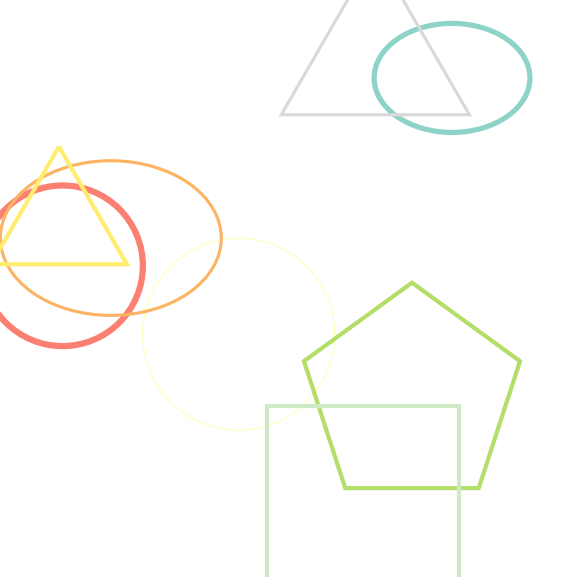[{"shape": "oval", "thickness": 2.5, "radius": 0.67, "center": [0.783, 0.864]}, {"shape": "circle", "thickness": 0.5, "radius": 0.83, "center": [0.413, 0.42]}, {"shape": "circle", "thickness": 3, "radius": 0.7, "center": [0.108, 0.539]}, {"shape": "oval", "thickness": 1.5, "radius": 0.96, "center": [0.192, 0.587]}, {"shape": "pentagon", "thickness": 2, "radius": 0.98, "center": [0.713, 0.313]}, {"shape": "triangle", "thickness": 1.5, "radius": 0.94, "center": [0.65, 0.894]}, {"shape": "square", "thickness": 2, "radius": 0.83, "center": [0.628, 0.13]}, {"shape": "triangle", "thickness": 2, "radius": 0.68, "center": [0.102, 0.609]}]